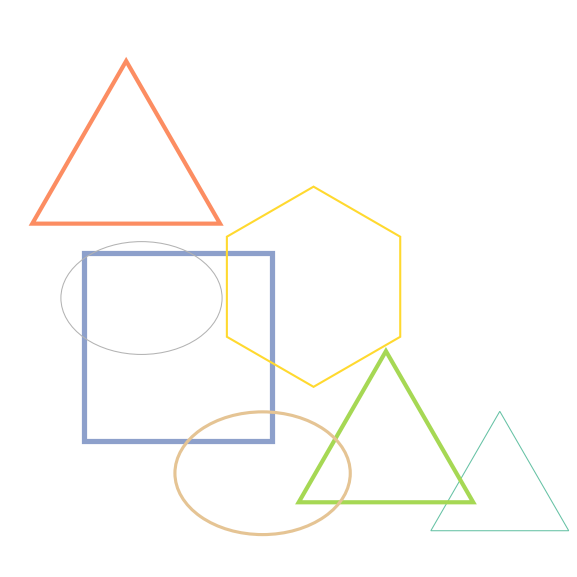[{"shape": "triangle", "thickness": 0.5, "radius": 0.69, "center": [0.865, 0.149]}, {"shape": "triangle", "thickness": 2, "radius": 0.94, "center": [0.218, 0.706]}, {"shape": "square", "thickness": 2.5, "radius": 0.81, "center": [0.309, 0.399]}, {"shape": "triangle", "thickness": 2, "radius": 0.87, "center": [0.668, 0.217]}, {"shape": "hexagon", "thickness": 1, "radius": 0.87, "center": [0.543, 0.503]}, {"shape": "oval", "thickness": 1.5, "radius": 0.76, "center": [0.455, 0.18]}, {"shape": "oval", "thickness": 0.5, "radius": 0.7, "center": [0.245, 0.483]}]